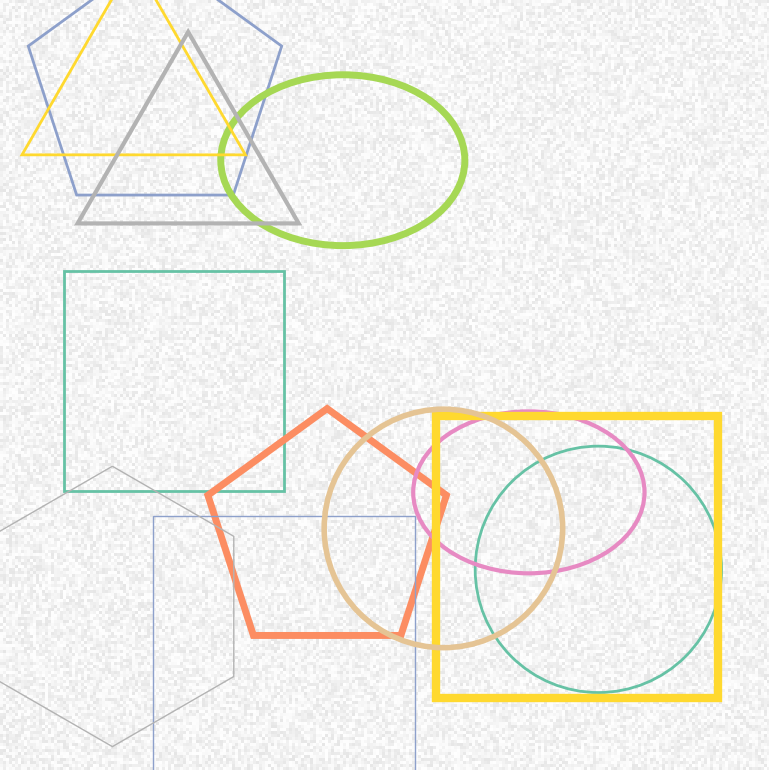[{"shape": "circle", "thickness": 1, "radius": 0.8, "center": [0.777, 0.261]}, {"shape": "square", "thickness": 1, "radius": 0.72, "center": [0.226, 0.505]}, {"shape": "pentagon", "thickness": 2.5, "radius": 0.81, "center": [0.425, 0.306]}, {"shape": "square", "thickness": 0.5, "radius": 0.85, "center": [0.368, 0.159]}, {"shape": "pentagon", "thickness": 1, "radius": 0.87, "center": [0.201, 0.887]}, {"shape": "oval", "thickness": 1.5, "radius": 0.75, "center": [0.687, 0.361]}, {"shape": "oval", "thickness": 2.5, "radius": 0.79, "center": [0.445, 0.792]}, {"shape": "triangle", "thickness": 1, "radius": 0.84, "center": [0.174, 0.883]}, {"shape": "square", "thickness": 3, "radius": 0.91, "center": [0.749, 0.277]}, {"shape": "circle", "thickness": 2, "radius": 0.77, "center": [0.576, 0.314]}, {"shape": "triangle", "thickness": 1.5, "radius": 0.83, "center": [0.244, 0.793]}, {"shape": "hexagon", "thickness": 0.5, "radius": 0.91, "center": [0.146, 0.212]}]